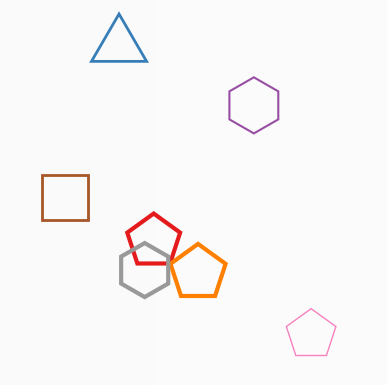[{"shape": "pentagon", "thickness": 3, "radius": 0.36, "center": [0.397, 0.374]}, {"shape": "triangle", "thickness": 2, "radius": 0.41, "center": [0.307, 0.882]}, {"shape": "hexagon", "thickness": 1.5, "radius": 0.36, "center": [0.655, 0.726]}, {"shape": "pentagon", "thickness": 3, "radius": 0.37, "center": [0.511, 0.292]}, {"shape": "square", "thickness": 2, "radius": 0.3, "center": [0.168, 0.487]}, {"shape": "pentagon", "thickness": 1, "radius": 0.34, "center": [0.803, 0.131]}, {"shape": "hexagon", "thickness": 3, "radius": 0.35, "center": [0.373, 0.299]}]